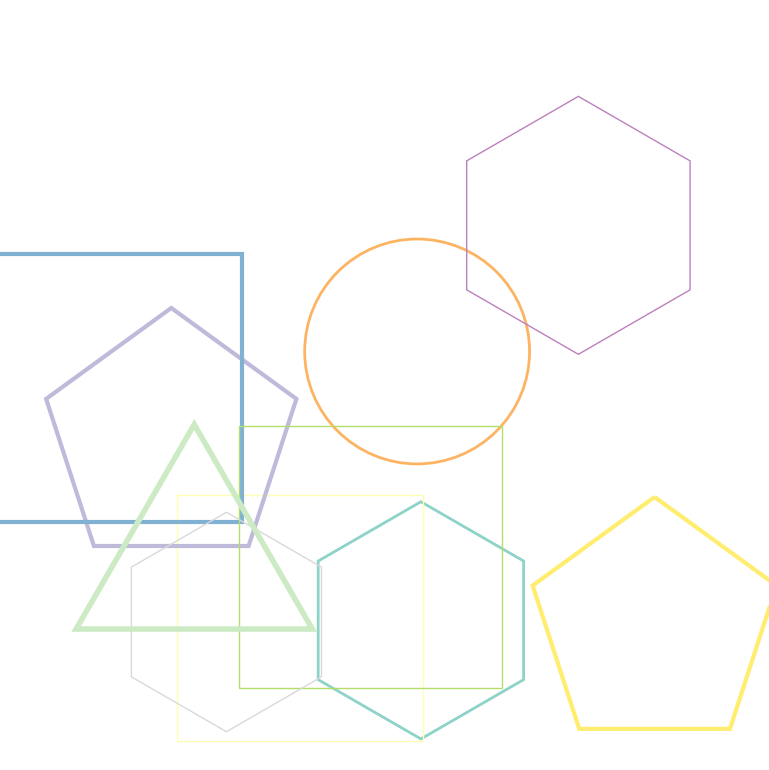[{"shape": "hexagon", "thickness": 1, "radius": 0.77, "center": [0.547, 0.194]}, {"shape": "square", "thickness": 0.5, "radius": 0.8, "center": [0.39, 0.197]}, {"shape": "pentagon", "thickness": 1.5, "radius": 0.85, "center": [0.222, 0.429]}, {"shape": "square", "thickness": 1.5, "radius": 0.87, "center": [0.141, 0.496]}, {"shape": "circle", "thickness": 1, "radius": 0.73, "center": [0.542, 0.544]}, {"shape": "square", "thickness": 0.5, "radius": 0.85, "center": [0.481, 0.277]}, {"shape": "hexagon", "thickness": 0.5, "radius": 0.71, "center": [0.294, 0.192]}, {"shape": "hexagon", "thickness": 0.5, "radius": 0.84, "center": [0.751, 0.707]}, {"shape": "triangle", "thickness": 2, "radius": 0.89, "center": [0.252, 0.272]}, {"shape": "pentagon", "thickness": 1.5, "radius": 0.83, "center": [0.85, 0.188]}]